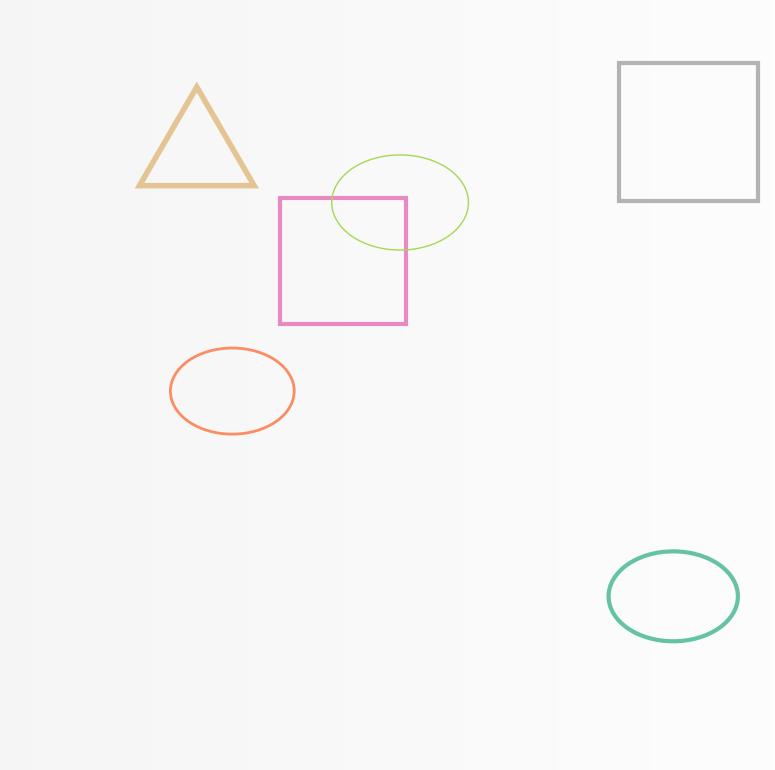[{"shape": "oval", "thickness": 1.5, "radius": 0.42, "center": [0.869, 0.226]}, {"shape": "oval", "thickness": 1, "radius": 0.4, "center": [0.3, 0.492]}, {"shape": "square", "thickness": 1.5, "radius": 0.41, "center": [0.443, 0.661]}, {"shape": "oval", "thickness": 0.5, "radius": 0.44, "center": [0.516, 0.737]}, {"shape": "triangle", "thickness": 2, "radius": 0.43, "center": [0.254, 0.802]}, {"shape": "square", "thickness": 1.5, "radius": 0.45, "center": [0.888, 0.828]}]